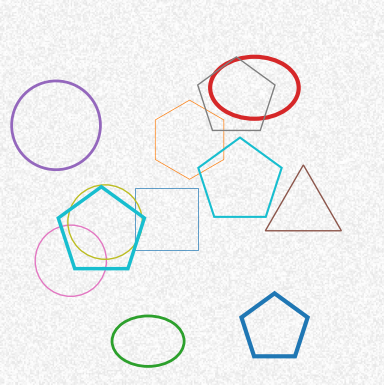[{"shape": "pentagon", "thickness": 3, "radius": 0.45, "center": [0.713, 0.148]}, {"shape": "square", "thickness": 0.5, "radius": 0.4, "center": [0.432, 0.431]}, {"shape": "hexagon", "thickness": 0.5, "radius": 0.51, "center": [0.492, 0.637]}, {"shape": "oval", "thickness": 2, "radius": 0.47, "center": [0.385, 0.114]}, {"shape": "oval", "thickness": 3, "radius": 0.58, "center": [0.661, 0.772]}, {"shape": "circle", "thickness": 2, "radius": 0.58, "center": [0.146, 0.674]}, {"shape": "triangle", "thickness": 1, "radius": 0.57, "center": [0.788, 0.458]}, {"shape": "circle", "thickness": 1, "radius": 0.46, "center": [0.184, 0.323]}, {"shape": "pentagon", "thickness": 1, "radius": 0.53, "center": [0.614, 0.747]}, {"shape": "circle", "thickness": 1, "radius": 0.48, "center": [0.273, 0.423]}, {"shape": "pentagon", "thickness": 2.5, "radius": 0.59, "center": [0.263, 0.397]}, {"shape": "pentagon", "thickness": 1.5, "radius": 0.57, "center": [0.623, 0.529]}]